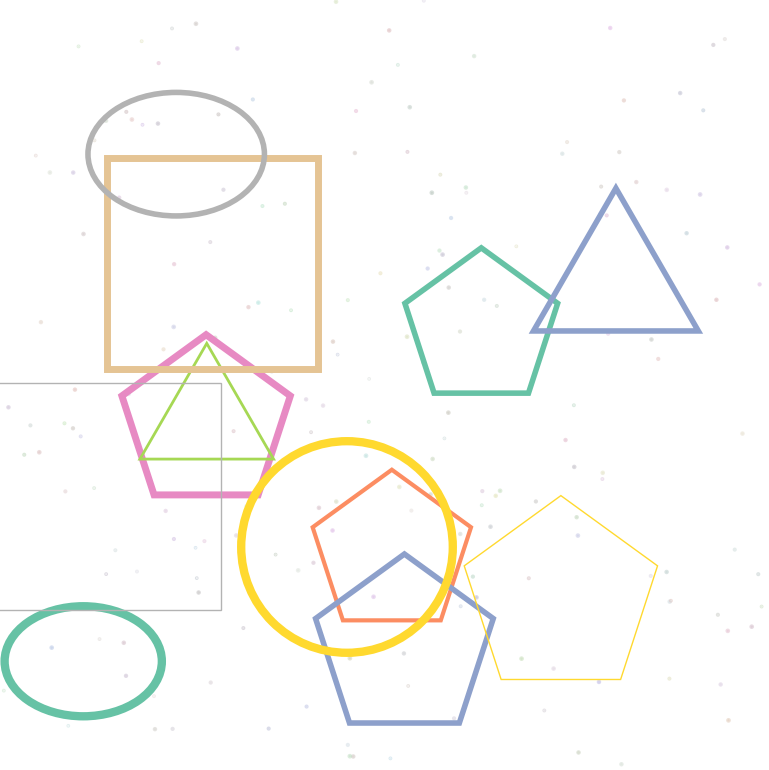[{"shape": "oval", "thickness": 3, "radius": 0.51, "center": [0.108, 0.141]}, {"shape": "pentagon", "thickness": 2, "radius": 0.52, "center": [0.625, 0.574]}, {"shape": "pentagon", "thickness": 1.5, "radius": 0.54, "center": [0.509, 0.282]}, {"shape": "triangle", "thickness": 2, "radius": 0.62, "center": [0.8, 0.632]}, {"shape": "pentagon", "thickness": 2, "radius": 0.61, "center": [0.525, 0.159]}, {"shape": "pentagon", "thickness": 2.5, "radius": 0.58, "center": [0.268, 0.45]}, {"shape": "triangle", "thickness": 1, "radius": 0.5, "center": [0.269, 0.454]}, {"shape": "circle", "thickness": 3, "radius": 0.69, "center": [0.451, 0.29]}, {"shape": "pentagon", "thickness": 0.5, "radius": 0.66, "center": [0.728, 0.224]}, {"shape": "square", "thickness": 2.5, "radius": 0.69, "center": [0.276, 0.658]}, {"shape": "oval", "thickness": 2, "radius": 0.57, "center": [0.229, 0.8]}, {"shape": "square", "thickness": 0.5, "radius": 0.74, "center": [0.14, 0.355]}]